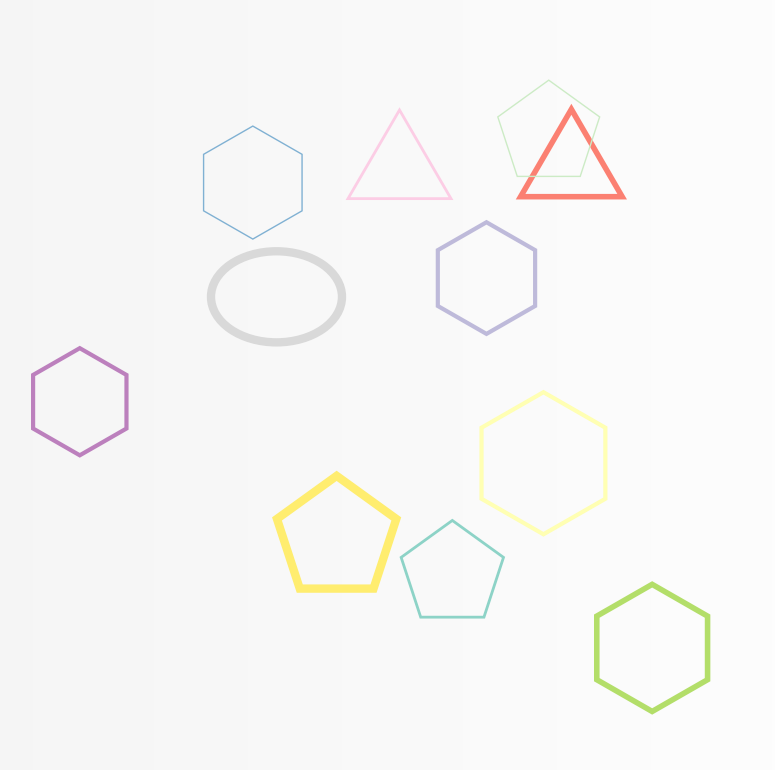[{"shape": "pentagon", "thickness": 1, "radius": 0.35, "center": [0.584, 0.255]}, {"shape": "hexagon", "thickness": 1.5, "radius": 0.46, "center": [0.701, 0.398]}, {"shape": "hexagon", "thickness": 1.5, "radius": 0.36, "center": [0.628, 0.639]}, {"shape": "triangle", "thickness": 2, "radius": 0.38, "center": [0.737, 0.782]}, {"shape": "hexagon", "thickness": 0.5, "radius": 0.37, "center": [0.326, 0.763]}, {"shape": "hexagon", "thickness": 2, "radius": 0.41, "center": [0.842, 0.159]}, {"shape": "triangle", "thickness": 1, "radius": 0.38, "center": [0.515, 0.78]}, {"shape": "oval", "thickness": 3, "radius": 0.42, "center": [0.357, 0.615]}, {"shape": "hexagon", "thickness": 1.5, "radius": 0.35, "center": [0.103, 0.478]}, {"shape": "pentagon", "thickness": 0.5, "radius": 0.35, "center": [0.708, 0.827]}, {"shape": "pentagon", "thickness": 3, "radius": 0.4, "center": [0.434, 0.301]}]